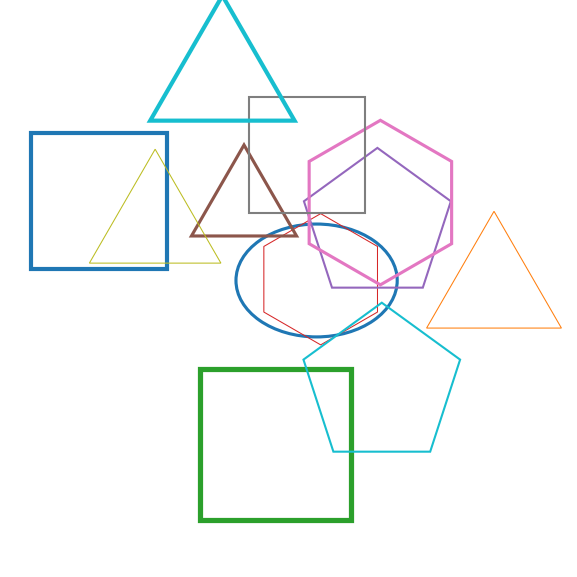[{"shape": "oval", "thickness": 1.5, "radius": 0.7, "center": [0.548, 0.513]}, {"shape": "square", "thickness": 2, "radius": 0.59, "center": [0.171, 0.652]}, {"shape": "triangle", "thickness": 0.5, "radius": 0.67, "center": [0.855, 0.498]}, {"shape": "square", "thickness": 2.5, "radius": 0.65, "center": [0.477, 0.229]}, {"shape": "hexagon", "thickness": 0.5, "radius": 0.57, "center": [0.555, 0.516]}, {"shape": "pentagon", "thickness": 1, "radius": 0.67, "center": [0.654, 0.609]}, {"shape": "triangle", "thickness": 1.5, "radius": 0.53, "center": [0.423, 0.643]}, {"shape": "hexagon", "thickness": 1.5, "radius": 0.71, "center": [0.659, 0.648]}, {"shape": "square", "thickness": 1, "radius": 0.5, "center": [0.531, 0.731]}, {"shape": "triangle", "thickness": 0.5, "radius": 0.66, "center": [0.269, 0.609]}, {"shape": "pentagon", "thickness": 1, "radius": 0.71, "center": [0.661, 0.332]}, {"shape": "triangle", "thickness": 2, "radius": 0.72, "center": [0.385, 0.862]}]